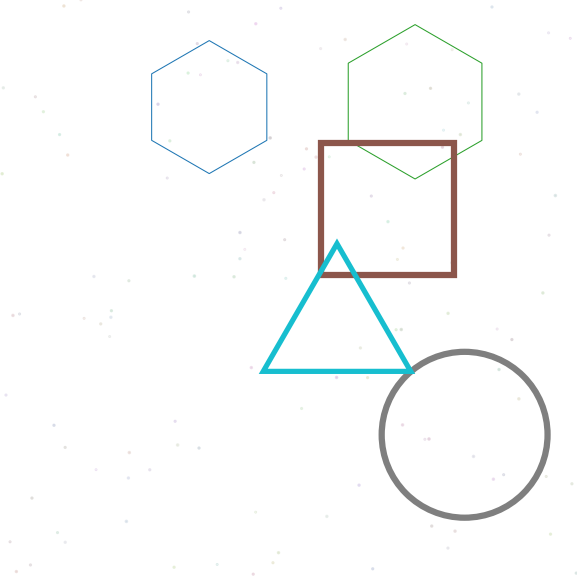[{"shape": "hexagon", "thickness": 0.5, "radius": 0.58, "center": [0.362, 0.814]}, {"shape": "hexagon", "thickness": 0.5, "radius": 0.67, "center": [0.719, 0.823]}, {"shape": "square", "thickness": 3, "radius": 0.57, "center": [0.671, 0.637]}, {"shape": "circle", "thickness": 3, "radius": 0.72, "center": [0.805, 0.246]}, {"shape": "triangle", "thickness": 2.5, "radius": 0.74, "center": [0.584, 0.43]}]